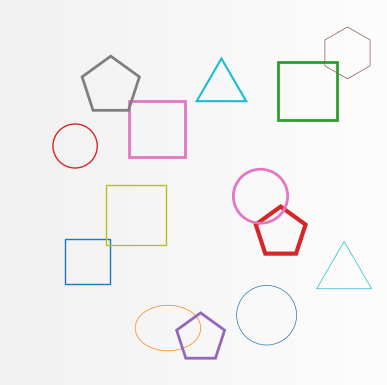[{"shape": "circle", "thickness": 0.5, "radius": 0.39, "center": [0.688, 0.181]}, {"shape": "square", "thickness": 1, "radius": 0.29, "center": [0.227, 0.321]}, {"shape": "oval", "thickness": 0.5, "radius": 0.42, "center": [0.433, 0.148]}, {"shape": "square", "thickness": 2, "radius": 0.38, "center": [0.793, 0.763]}, {"shape": "circle", "thickness": 1, "radius": 0.29, "center": [0.194, 0.621]}, {"shape": "pentagon", "thickness": 3, "radius": 0.34, "center": [0.724, 0.396]}, {"shape": "pentagon", "thickness": 2, "radius": 0.33, "center": [0.518, 0.122]}, {"shape": "hexagon", "thickness": 0.5, "radius": 0.34, "center": [0.897, 0.863]}, {"shape": "circle", "thickness": 2, "radius": 0.35, "center": [0.672, 0.49]}, {"shape": "square", "thickness": 2, "radius": 0.36, "center": [0.405, 0.666]}, {"shape": "pentagon", "thickness": 2, "radius": 0.39, "center": [0.286, 0.776]}, {"shape": "square", "thickness": 1, "radius": 0.39, "center": [0.351, 0.442]}, {"shape": "triangle", "thickness": 0.5, "radius": 0.41, "center": [0.888, 0.291]}, {"shape": "triangle", "thickness": 1.5, "radius": 0.37, "center": [0.571, 0.774]}]